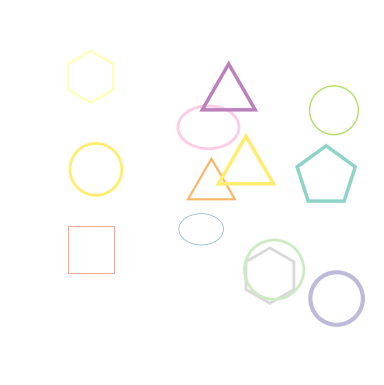[{"shape": "pentagon", "thickness": 2.5, "radius": 0.4, "center": [0.847, 0.542]}, {"shape": "hexagon", "thickness": 1.5, "radius": 0.34, "center": [0.236, 0.801]}, {"shape": "circle", "thickness": 3, "radius": 0.34, "center": [0.874, 0.225]}, {"shape": "square", "thickness": 0.5, "radius": 0.3, "center": [0.237, 0.352]}, {"shape": "oval", "thickness": 0.5, "radius": 0.29, "center": [0.523, 0.404]}, {"shape": "triangle", "thickness": 1.5, "radius": 0.35, "center": [0.549, 0.517]}, {"shape": "circle", "thickness": 1, "radius": 0.32, "center": [0.867, 0.714]}, {"shape": "oval", "thickness": 2, "radius": 0.4, "center": [0.542, 0.669]}, {"shape": "hexagon", "thickness": 2, "radius": 0.36, "center": [0.701, 0.284]}, {"shape": "triangle", "thickness": 2.5, "radius": 0.4, "center": [0.594, 0.754]}, {"shape": "circle", "thickness": 2, "radius": 0.39, "center": [0.712, 0.299]}, {"shape": "triangle", "thickness": 2.5, "radius": 0.41, "center": [0.639, 0.564]}, {"shape": "circle", "thickness": 2, "radius": 0.34, "center": [0.249, 0.56]}]